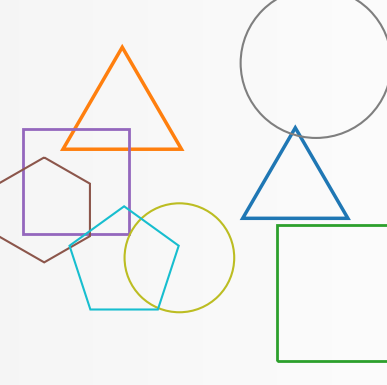[{"shape": "triangle", "thickness": 2.5, "radius": 0.78, "center": [0.762, 0.511]}, {"shape": "triangle", "thickness": 2.5, "radius": 0.88, "center": [0.315, 0.701]}, {"shape": "square", "thickness": 2, "radius": 0.88, "center": [0.892, 0.239]}, {"shape": "square", "thickness": 2, "radius": 0.68, "center": [0.196, 0.528]}, {"shape": "hexagon", "thickness": 1.5, "radius": 0.68, "center": [0.114, 0.455]}, {"shape": "circle", "thickness": 1.5, "radius": 0.97, "center": [0.816, 0.836]}, {"shape": "circle", "thickness": 1.5, "radius": 0.71, "center": [0.463, 0.33]}, {"shape": "pentagon", "thickness": 1.5, "radius": 0.74, "center": [0.32, 0.316]}]